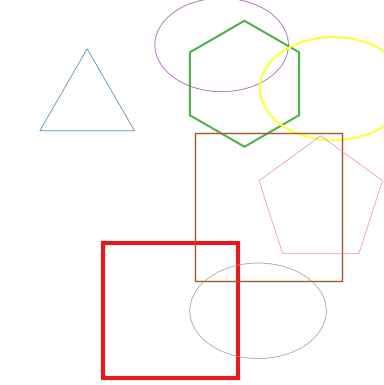[{"shape": "square", "thickness": 3, "radius": 0.88, "center": [0.443, 0.194]}, {"shape": "triangle", "thickness": 0.5, "radius": 0.71, "center": [0.226, 0.731]}, {"shape": "hexagon", "thickness": 1.5, "radius": 0.82, "center": [0.635, 0.782]}, {"shape": "oval", "thickness": 0.5, "radius": 0.87, "center": [0.576, 0.883]}, {"shape": "oval", "thickness": 1.5, "radius": 0.96, "center": [0.866, 0.77]}, {"shape": "square", "thickness": 1, "radius": 0.96, "center": [0.698, 0.463]}, {"shape": "pentagon", "thickness": 0.5, "radius": 0.84, "center": [0.833, 0.479]}, {"shape": "oval", "thickness": 0.5, "radius": 0.89, "center": [0.67, 0.193]}]